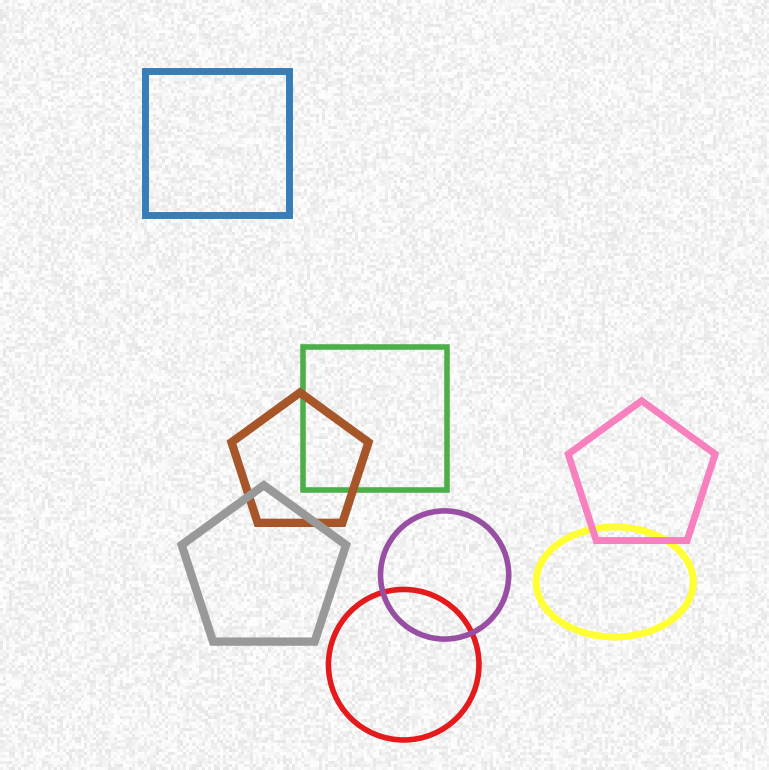[{"shape": "circle", "thickness": 2, "radius": 0.49, "center": [0.524, 0.137]}, {"shape": "square", "thickness": 2.5, "radius": 0.47, "center": [0.282, 0.814]}, {"shape": "square", "thickness": 2, "radius": 0.47, "center": [0.487, 0.457]}, {"shape": "circle", "thickness": 2, "radius": 0.42, "center": [0.577, 0.253]}, {"shape": "oval", "thickness": 2.5, "radius": 0.51, "center": [0.798, 0.244]}, {"shape": "pentagon", "thickness": 3, "radius": 0.47, "center": [0.39, 0.397]}, {"shape": "pentagon", "thickness": 2.5, "radius": 0.5, "center": [0.833, 0.379]}, {"shape": "pentagon", "thickness": 3, "radius": 0.56, "center": [0.343, 0.258]}]